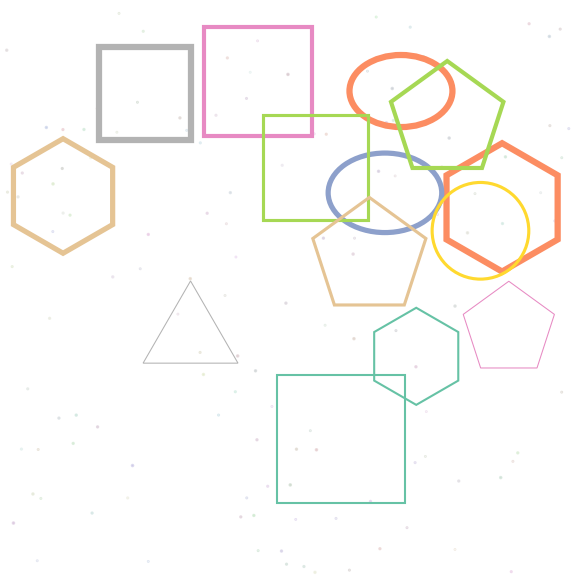[{"shape": "hexagon", "thickness": 1, "radius": 0.42, "center": [0.721, 0.382]}, {"shape": "square", "thickness": 1, "radius": 0.55, "center": [0.59, 0.239]}, {"shape": "oval", "thickness": 3, "radius": 0.45, "center": [0.694, 0.842]}, {"shape": "hexagon", "thickness": 3, "radius": 0.56, "center": [0.869, 0.64]}, {"shape": "oval", "thickness": 2.5, "radius": 0.49, "center": [0.667, 0.665]}, {"shape": "pentagon", "thickness": 0.5, "radius": 0.42, "center": [0.881, 0.429]}, {"shape": "square", "thickness": 2, "radius": 0.47, "center": [0.447, 0.858]}, {"shape": "square", "thickness": 1.5, "radius": 0.46, "center": [0.546, 0.709]}, {"shape": "pentagon", "thickness": 2, "radius": 0.51, "center": [0.774, 0.791]}, {"shape": "circle", "thickness": 1.5, "radius": 0.42, "center": [0.832, 0.599]}, {"shape": "pentagon", "thickness": 1.5, "radius": 0.51, "center": [0.64, 0.554]}, {"shape": "hexagon", "thickness": 2.5, "radius": 0.5, "center": [0.109, 0.66]}, {"shape": "triangle", "thickness": 0.5, "radius": 0.47, "center": [0.33, 0.418]}, {"shape": "square", "thickness": 3, "radius": 0.4, "center": [0.251, 0.837]}]